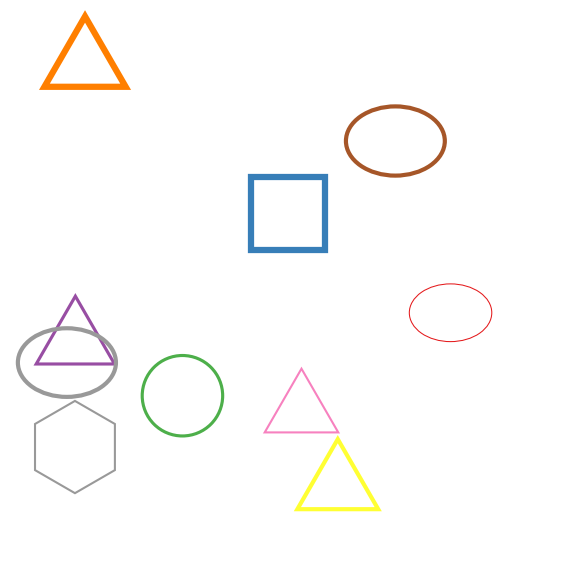[{"shape": "oval", "thickness": 0.5, "radius": 0.36, "center": [0.78, 0.458]}, {"shape": "square", "thickness": 3, "radius": 0.32, "center": [0.499, 0.63]}, {"shape": "circle", "thickness": 1.5, "radius": 0.35, "center": [0.316, 0.314]}, {"shape": "triangle", "thickness": 1.5, "radius": 0.39, "center": [0.131, 0.408]}, {"shape": "triangle", "thickness": 3, "radius": 0.41, "center": [0.147, 0.889]}, {"shape": "triangle", "thickness": 2, "radius": 0.4, "center": [0.585, 0.158]}, {"shape": "oval", "thickness": 2, "radius": 0.43, "center": [0.685, 0.755]}, {"shape": "triangle", "thickness": 1, "radius": 0.37, "center": [0.522, 0.287]}, {"shape": "oval", "thickness": 2, "radius": 0.42, "center": [0.116, 0.371]}, {"shape": "hexagon", "thickness": 1, "radius": 0.4, "center": [0.13, 0.225]}]